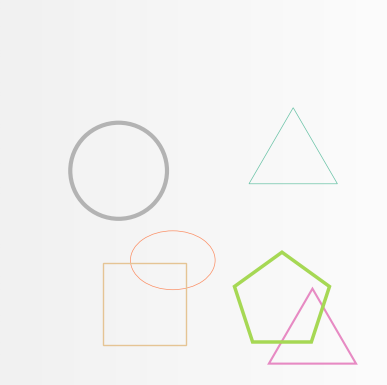[{"shape": "triangle", "thickness": 0.5, "radius": 0.66, "center": [0.757, 0.589]}, {"shape": "oval", "thickness": 0.5, "radius": 0.55, "center": [0.446, 0.324]}, {"shape": "triangle", "thickness": 1.5, "radius": 0.65, "center": [0.806, 0.12]}, {"shape": "pentagon", "thickness": 2.5, "radius": 0.64, "center": [0.728, 0.216]}, {"shape": "square", "thickness": 1, "radius": 0.53, "center": [0.373, 0.211]}, {"shape": "circle", "thickness": 3, "radius": 0.62, "center": [0.306, 0.556]}]